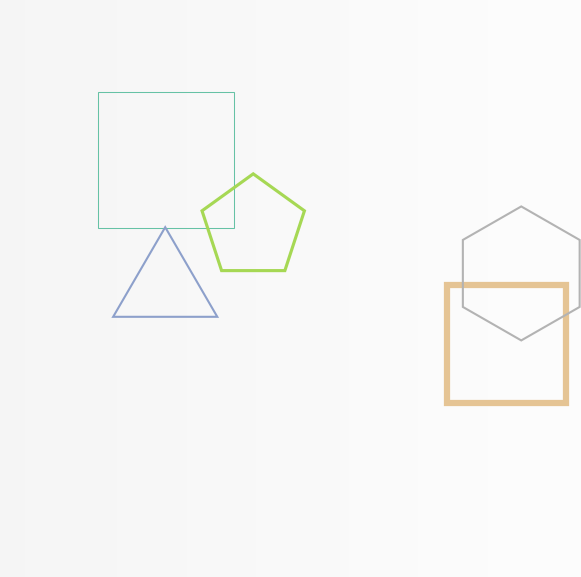[{"shape": "square", "thickness": 0.5, "radius": 0.59, "center": [0.286, 0.722]}, {"shape": "triangle", "thickness": 1, "radius": 0.52, "center": [0.284, 0.502]}, {"shape": "pentagon", "thickness": 1.5, "radius": 0.46, "center": [0.436, 0.605]}, {"shape": "square", "thickness": 3, "radius": 0.51, "center": [0.871, 0.404]}, {"shape": "hexagon", "thickness": 1, "radius": 0.58, "center": [0.897, 0.526]}]